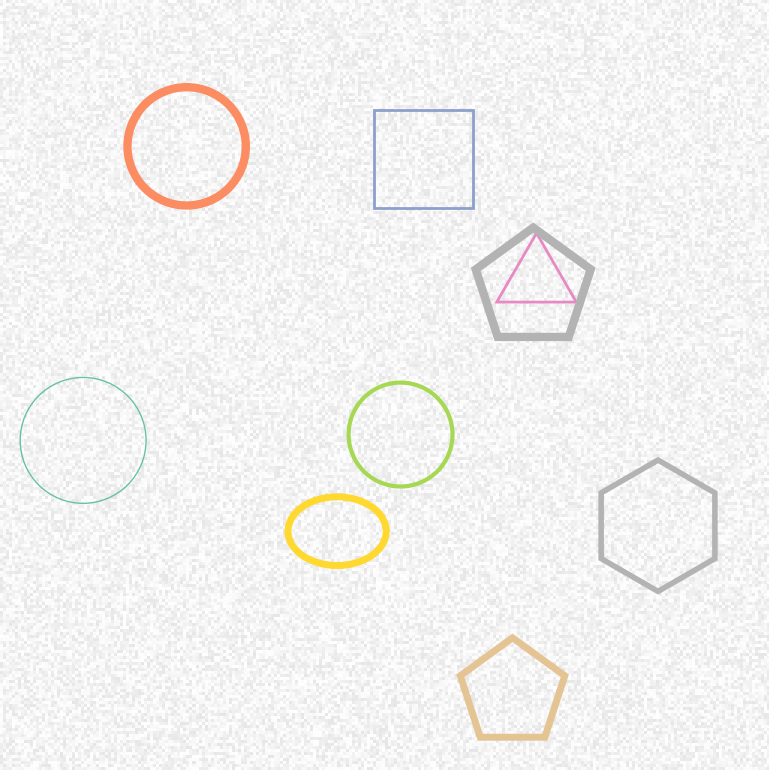[{"shape": "circle", "thickness": 0.5, "radius": 0.41, "center": [0.108, 0.428]}, {"shape": "circle", "thickness": 3, "radius": 0.38, "center": [0.242, 0.81]}, {"shape": "square", "thickness": 1, "radius": 0.32, "center": [0.55, 0.794]}, {"shape": "triangle", "thickness": 1, "radius": 0.3, "center": [0.697, 0.638]}, {"shape": "circle", "thickness": 1.5, "radius": 0.34, "center": [0.52, 0.436]}, {"shape": "oval", "thickness": 2.5, "radius": 0.32, "center": [0.438, 0.31]}, {"shape": "pentagon", "thickness": 2.5, "radius": 0.36, "center": [0.666, 0.1]}, {"shape": "hexagon", "thickness": 2, "radius": 0.43, "center": [0.855, 0.317]}, {"shape": "pentagon", "thickness": 3, "radius": 0.39, "center": [0.693, 0.626]}]